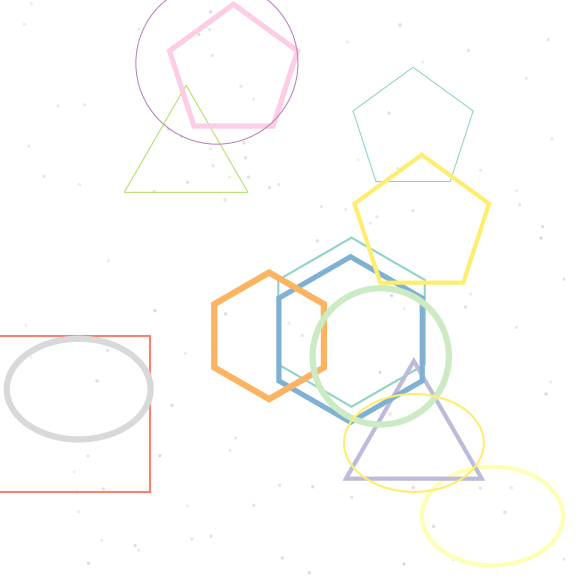[{"shape": "hexagon", "thickness": 1, "radius": 0.73, "center": [0.609, 0.441]}, {"shape": "pentagon", "thickness": 0.5, "radius": 0.55, "center": [0.715, 0.773]}, {"shape": "oval", "thickness": 2, "radius": 0.61, "center": [0.853, 0.106]}, {"shape": "triangle", "thickness": 2, "radius": 0.68, "center": [0.717, 0.238]}, {"shape": "square", "thickness": 1, "radius": 0.67, "center": [0.125, 0.282]}, {"shape": "hexagon", "thickness": 2.5, "radius": 0.72, "center": [0.607, 0.411]}, {"shape": "hexagon", "thickness": 3, "radius": 0.55, "center": [0.466, 0.418]}, {"shape": "triangle", "thickness": 0.5, "radius": 0.62, "center": [0.322, 0.728]}, {"shape": "pentagon", "thickness": 2.5, "radius": 0.58, "center": [0.404, 0.875]}, {"shape": "oval", "thickness": 3, "radius": 0.62, "center": [0.136, 0.325]}, {"shape": "circle", "thickness": 0.5, "radius": 0.7, "center": [0.376, 0.89]}, {"shape": "circle", "thickness": 3, "radius": 0.59, "center": [0.659, 0.382]}, {"shape": "pentagon", "thickness": 2, "radius": 0.61, "center": [0.73, 0.609]}, {"shape": "oval", "thickness": 1, "radius": 0.61, "center": [0.717, 0.232]}]